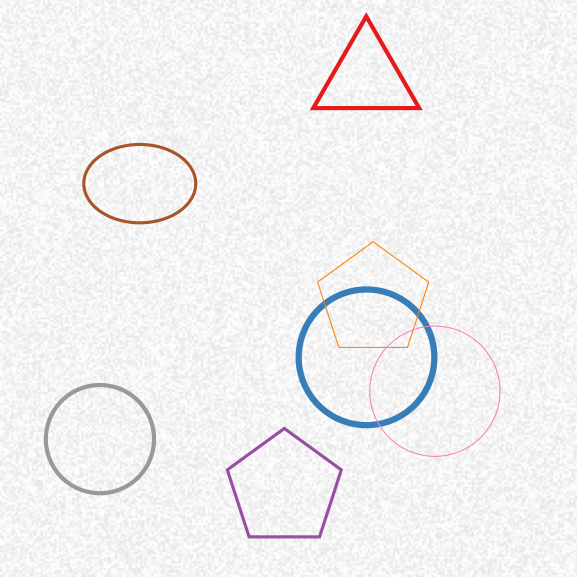[{"shape": "triangle", "thickness": 2, "radius": 0.53, "center": [0.634, 0.865]}, {"shape": "circle", "thickness": 3, "radius": 0.59, "center": [0.635, 0.38]}, {"shape": "pentagon", "thickness": 1.5, "radius": 0.52, "center": [0.492, 0.153]}, {"shape": "pentagon", "thickness": 0.5, "radius": 0.51, "center": [0.646, 0.479]}, {"shape": "oval", "thickness": 1.5, "radius": 0.48, "center": [0.242, 0.681]}, {"shape": "circle", "thickness": 0.5, "radius": 0.56, "center": [0.753, 0.322]}, {"shape": "circle", "thickness": 2, "radius": 0.47, "center": [0.173, 0.239]}]